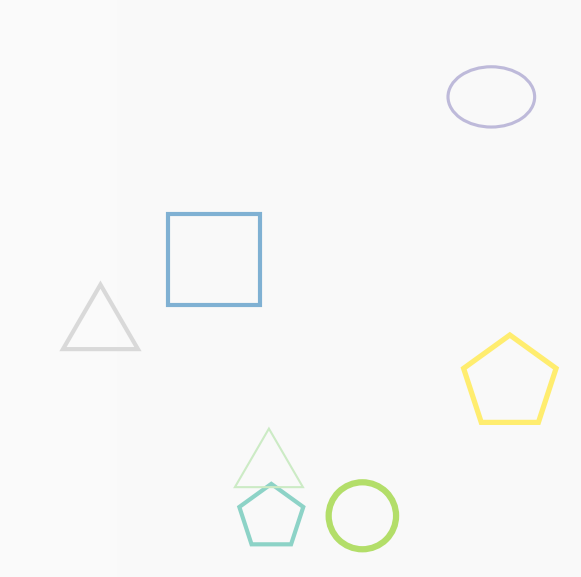[{"shape": "pentagon", "thickness": 2, "radius": 0.29, "center": [0.467, 0.103]}, {"shape": "oval", "thickness": 1.5, "radius": 0.37, "center": [0.845, 0.831]}, {"shape": "square", "thickness": 2, "radius": 0.39, "center": [0.368, 0.549]}, {"shape": "circle", "thickness": 3, "radius": 0.29, "center": [0.623, 0.106]}, {"shape": "triangle", "thickness": 2, "radius": 0.37, "center": [0.173, 0.432]}, {"shape": "triangle", "thickness": 1, "radius": 0.34, "center": [0.463, 0.189]}, {"shape": "pentagon", "thickness": 2.5, "radius": 0.42, "center": [0.877, 0.335]}]